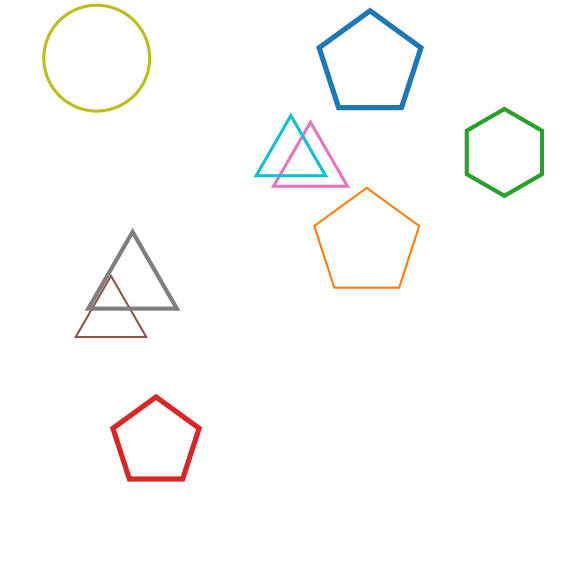[{"shape": "pentagon", "thickness": 2.5, "radius": 0.46, "center": [0.641, 0.888]}, {"shape": "pentagon", "thickness": 1, "radius": 0.48, "center": [0.635, 0.578]}, {"shape": "hexagon", "thickness": 2, "radius": 0.38, "center": [0.873, 0.735]}, {"shape": "pentagon", "thickness": 2.5, "radius": 0.39, "center": [0.27, 0.233]}, {"shape": "triangle", "thickness": 1, "radius": 0.35, "center": [0.192, 0.451]}, {"shape": "triangle", "thickness": 1.5, "radius": 0.37, "center": [0.538, 0.714]}, {"shape": "triangle", "thickness": 2, "radius": 0.44, "center": [0.23, 0.509]}, {"shape": "circle", "thickness": 1.5, "radius": 0.46, "center": [0.168, 0.898]}, {"shape": "triangle", "thickness": 1.5, "radius": 0.35, "center": [0.504, 0.73]}]